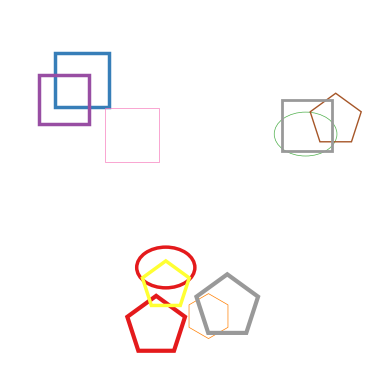[{"shape": "pentagon", "thickness": 3, "radius": 0.39, "center": [0.406, 0.153]}, {"shape": "oval", "thickness": 2.5, "radius": 0.38, "center": [0.431, 0.305]}, {"shape": "square", "thickness": 2.5, "radius": 0.35, "center": [0.213, 0.792]}, {"shape": "oval", "thickness": 0.5, "radius": 0.41, "center": [0.794, 0.652]}, {"shape": "square", "thickness": 2.5, "radius": 0.32, "center": [0.166, 0.742]}, {"shape": "hexagon", "thickness": 0.5, "radius": 0.29, "center": [0.542, 0.179]}, {"shape": "pentagon", "thickness": 2.5, "radius": 0.32, "center": [0.431, 0.258]}, {"shape": "pentagon", "thickness": 1, "radius": 0.35, "center": [0.872, 0.688]}, {"shape": "square", "thickness": 0.5, "radius": 0.35, "center": [0.344, 0.65]}, {"shape": "pentagon", "thickness": 3, "radius": 0.42, "center": [0.59, 0.203]}, {"shape": "square", "thickness": 2, "radius": 0.33, "center": [0.797, 0.673]}]